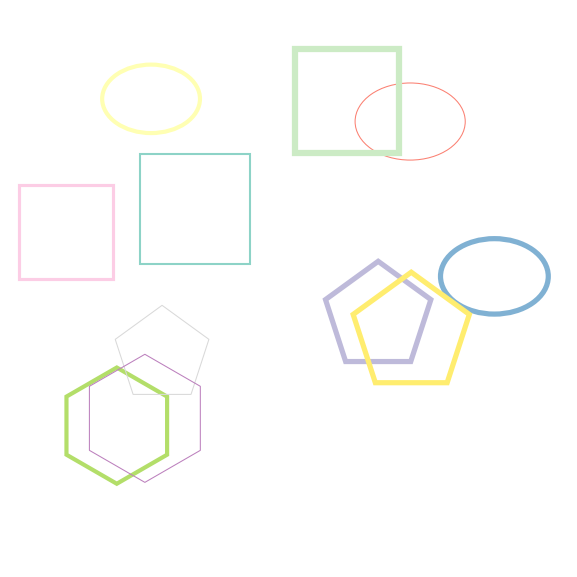[{"shape": "square", "thickness": 1, "radius": 0.48, "center": [0.338, 0.638]}, {"shape": "oval", "thickness": 2, "radius": 0.42, "center": [0.262, 0.828]}, {"shape": "pentagon", "thickness": 2.5, "radius": 0.48, "center": [0.655, 0.451]}, {"shape": "oval", "thickness": 0.5, "radius": 0.48, "center": [0.71, 0.789]}, {"shape": "oval", "thickness": 2.5, "radius": 0.47, "center": [0.856, 0.521]}, {"shape": "hexagon", "thickness": 2, "radius": 0.5, "center": [0.202, 0.262]}, {"shape": "square", "thickness": 1.5, "radius": 0.41, "center": [0.114, 0.597]}, {"shape": "pentagon", "thickness": 0.5, "radius": 0.43, "center": [0.281, 0.385]}, {"shape": "hexagon", "thickness": 0.5, "radius": 0.55, "center": [0.251, 0.275]}, {"shape": "square", "thickness": 3, "radius": 0.45, "center": [0.601, 0.824]}, {"shape": "pentagon", "thickness": 2.5, "radius": 0.53, "center": [0.712, 0.422]}]